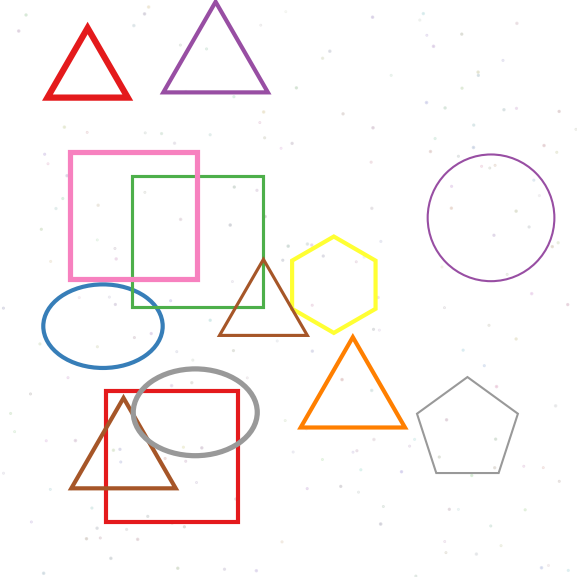[{"shape": "triangle", "thickness": 3, "radius": 0.4, "center": [0.152, 0.87]}, {"shape": "square", "thickness": 2, "radius": 0.57, "center": [0.297, 0.209]}, {"shape": "oval", "thickness": 2, "radius": 0.52, "center": [0.178, 0.434]}, {"shape": "square", "thickness": 1.5, "radius": 0.57, "center": [0.343, 0.58]}, {"shape": "triangle", "thickness": 2, "radius": 0.52, "center": [0.373, 0.891]}, {"shape": "circle", "thickness": 1, "radius": 0.55, "center": [0.85, 0.622]}, {"shape": "triangle", "thickness": 2, "radius": 0.52, "center": [0.611, 0.311]}, {"shape": "hexagon", "thickness": 2, "radius": 0.42, "center": [0.578, 0.506]}, {"shape": "triangle", "thickness": 2, "radius": 0.52, "center": [0.214, 0.206]}, {"shape": "triangle", "thickness": 1.5, "radius": 0.44, "center": [0.456, 0.462]}, {"shape": "square", "thickness": 2.5, "radius": 0.55, "center": [0.232, 0.626]}, {"shape": "oval", "thickness": 2.5, "radius": 0.54, "center": [0.338, 0.285]}, {"shape": "pentagon", "thickness": 1, "radius": 0.46, "center": [0.809, 0.254]}]